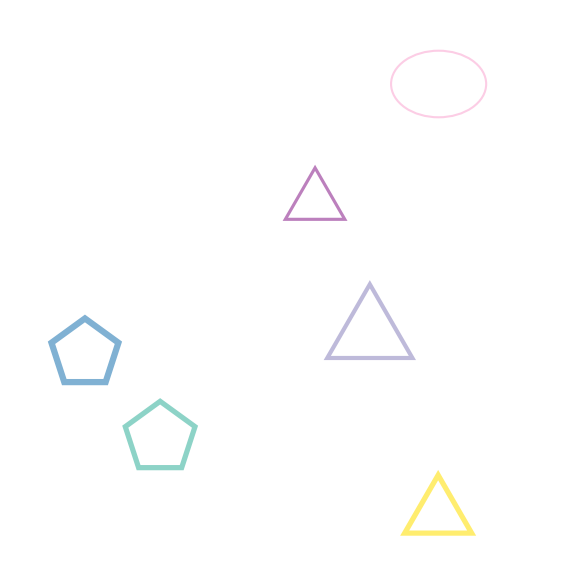[{"shape": "pentagon", "thickness": 2.5, "radius": 0.32, "center": [0.277, 0.241]}, {"shape": "triangle", "thickness": 2, "radius": 0.43, "center": [0.64, 0.422]}, {"shape": "pentagon", "thickness": 3, "radius": 0.3, "center": [0.147, 0.387]}, {"shape": "oval", "thickness": 1, "radius": 0.41, "center": [0.76, 0.854]}, {"shape": "triangle", "thickness": 1.5, "radius": 0.3, "center": [0.546, 0.649]}, {"shape": "triangle", "thickness": 2.5, "radius": 0.33, "center": [0.759, 0.109]}]